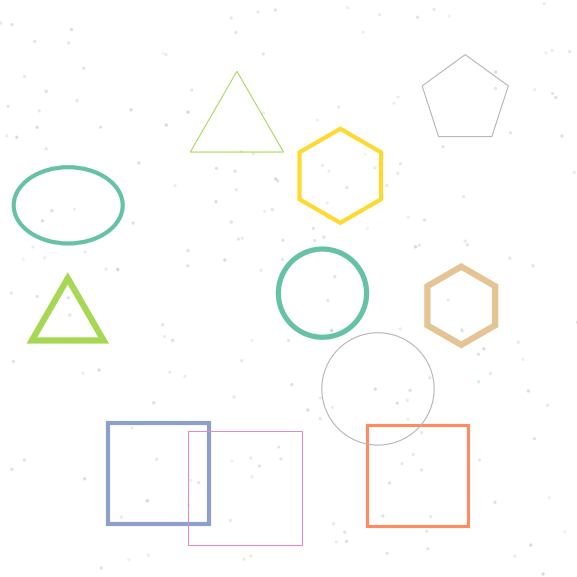[{"shape": "circle", "thickness": 2.5, "radius": 0.38, "center": [0.558, 0.492]}, {"shape": "oval", "thickness": 2, "radius": 0.47, "center": [0.118, 0.644]}, {"shape": "square", "thickness": 1.5, "radius": 0.44, "center": [0.723, 0.176]}, {"shape": "square", "thickness": 2, "radius": 0.43, "center": [0.275, 0.18]}, {"shape": "square", "thickness": 0.5, "radius": 0.49, "center": [0.424, 0.154]}, {"shape": "triangle", "thickness": 3, "radius": 0.36, "center": [0.117, 0.445]}, {"shape": "triangle", "thickness": 0.5, "radius": 0.47, "center": [0.41, 0.782]}, {"shape": "hexagon", "thickness": 2, "radius": 0.41, "center": [0.589, 0.695]}, {"shape": "hexagon", "thickness": 3, "radius": 0.34, "center": [0.799, 0.47]}, {"shape": "pentagon", "thickness": 0.5, "radius": 0.39, "center": [0.806, 0.826]}, {"shape": "circle", "thickness": 0.5, "radius": 0.49, "center": [0.655, 0.326]}]